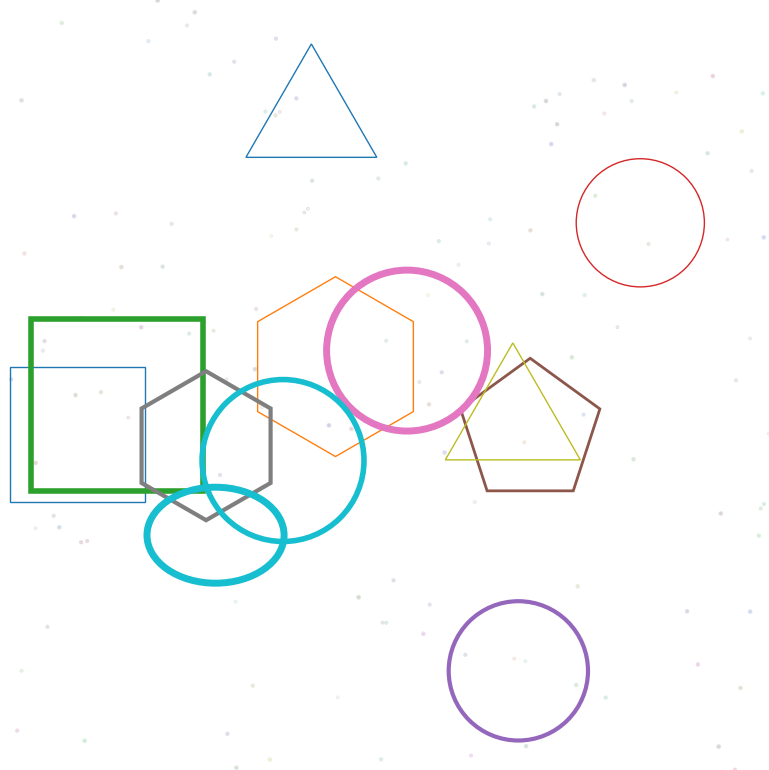[{"shape": "triangle", "thickness": 0.5, "radius": 0.49, "center": [0.404, 0.845]}, {"shape": "square", "thickness": 0.5, "radius": 0.44, "center": [0.101, 0.435]}, {"shape": "hexagon", "thickness": 0.5, "radius": 0.58, "center": [0.436, 0.524]}, {"shape": "square", "thickness": 2, "radius": 0.56, "center": [0.152, 0.474]}, {"shape": "circle", "thickness": 0.5, "radius": 0.42, "center": [0.832, 0.711]}, {"shape": "circle", "thickness": 1.5, "radius": 0.45, "center": [0.673, 0.129]}, {"shape": "pentagon", "thickness": 1, "radius": 0.48, "center": [0.689, 0.44]}, {"shape": "circle", "thickness": 2.5, "radius": 0.52, "center": [0.529, 0.545]}, {"shape": "hexagon", "thickness": 1.5, "radius": 0.48, "center": [0.268, 0.421]}, {"shape": "triangle", "thickness": 0.5, "radius": 0.51, "center": [0.666, 0.453]}, {"shape": "circle", "thickness": 2, "radius": 0.53, "center": [0.368, 0.402]}, {"shape": "oval", "thickness": 2.5, "radius": 0.45, "center": [0.28, 0.305]}]